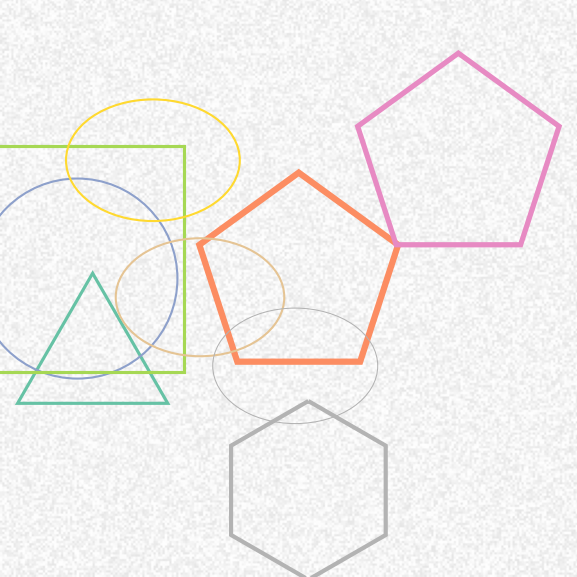[{"shape": "triangle", "thickness": 1.5, "radius": 0.75, "center": [0.16, 0.376]}, {"shape": "pentagon", "thickness": 3, "radius": 0.9, "center": [0.517, 0.519]}, {"shape": "circle", "thickness": 1, "radius": 0.87, "center": [0.134, 0.517]}, {"shape": "pentagon", "thickness": 2.5, "radius": 0.92, "center": [0.794, 0.724]}, {"shape": "square", "thickness": 1.5, "radius": 0.98, "center": [0.123, 0.55]}, {"shape": "oval", "thickness": 1, "radius": 0.75, "center": [0.265, 0.722]}, {"shape": "oval", "thickness": 1, "radius": 0.73, "center": [0.346, 0.484]}, {"shape": "oval", "thickness": 0.5, "radius": 0.71, "center": [0.511, 0.366]}, {"shape": "hexagon", "thickness": 2, "radius": 0.77, "center": [0.534, 0.15]}]